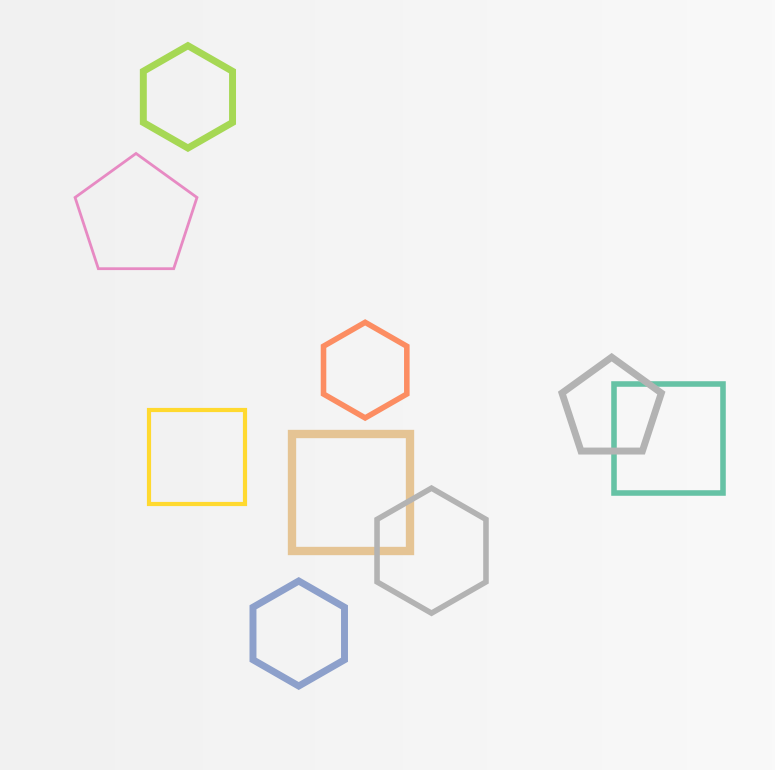[{"shape": "square", "thickness": 2, "radius": 0.35, "center": [0.863, 0.431]}, {"shape": "hexagon", "thickness": 2, "radius": 0.31, "center": [0.471, 0.519]}, {"shape": "hexagon", "thickness": 2.5, "radius": 0.34, "center": [0.385, 0.177]}, {"shape": "pentagon", "thickness": 1, "radius": 0.41, "center": [0.176, 0.718]}, {"shape": "hexagon", "thickness": 2.5, "radius": 0.33, "center": [0.242, 0.874]}, {"shape": "square", "thickness": 1.5, "radius": 0.31, "center": [0.254, 0.406]}, {"shape": "square", "thickness": 3, "radius": 0.38, "center": [0.453, 0.361]}, {"shape": "pentagon", "thickness": 2.5, "radius": 0.34, "center": [0.789, 0.469]}, {"shape": "hexagon", "thickness": 2, "radius": 0.41, "center": [0.557, 0.285]}]